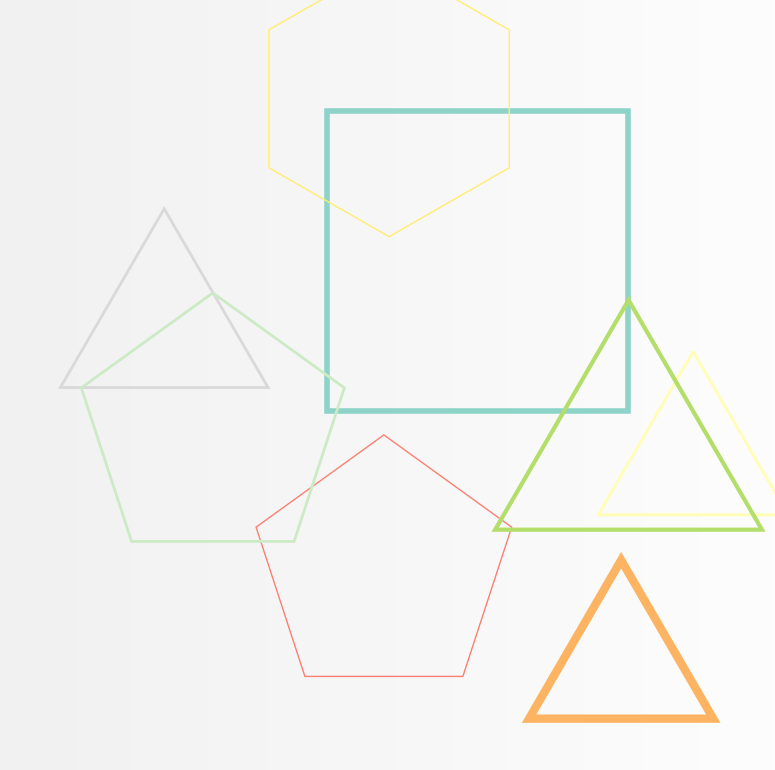[{"shape": "square", "thickness": 2, "radius": 0.97, "center": [0.616, 0.661]}, {"shape": "triangle", "thickness": 1, "radius": 0.71, "center": [0.894, 0.402]}, {"shape": "pentagon", "thickness": 0.5, "radius": 0.87, "center": [0.495, 0.262]}, {"shape": "triangle", "thickness": 3, "radius": 0.69, "center": [0.801, 0.135]}, {"shape": "triangle", "thickness": 1.5, "radius": 0.99, "center": [0.811, 0.411]}, {"shape": "triangle", "thickness": 1, "radius": 0.77, "center": [0.212, 0.574]}, {"shape": "pentagon", "thickness": 1, "radius": 0.89, "center": [0.275, 0.441]}, {"shape": "hexagon", "thickness": 0.5, "radius": 0.9, "center": [0.502, 0.872]}]